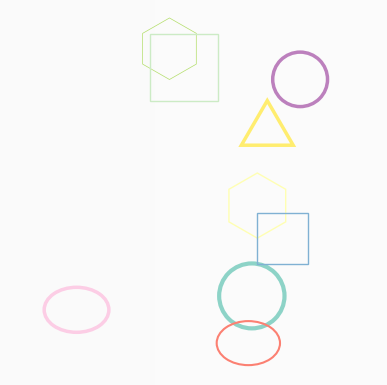[{"shape": "circle", "thickness": 3, "radius": 0.42, "center": [0.65, 0.231]}, {"shape": "hexagon", "thickness": 1, "radius": 0.42, "center": [0.664, 0.466]}, {"shape": "oval", "thickness": 1.5, "radius": 0.41, "center": [0.641, 0.109]}, {"shape": "square", "thickness": 1, "radius": 0.33, "center": [0.729, 0.38]}, {"shape": "hexagon", "thickness": 0.5, "radius": 0.4, "center": [0.437, 0.873]}, {"shape": "oval", "thickness": 2.5, "radius": 0.42, "center": [0.198, 0.195]}, {"shape": "circle", "thickness": 2.5, "radius": 0.35, "center": [0.775, 0.794]}, {"shape": "square", "thickness": 1, "radius": 0.44, "center": [0.474, 0.825]}, {"shape": "triangle", "thickness": 2.5, "radius": 0.39, "center": [0.69, 0.661]}]